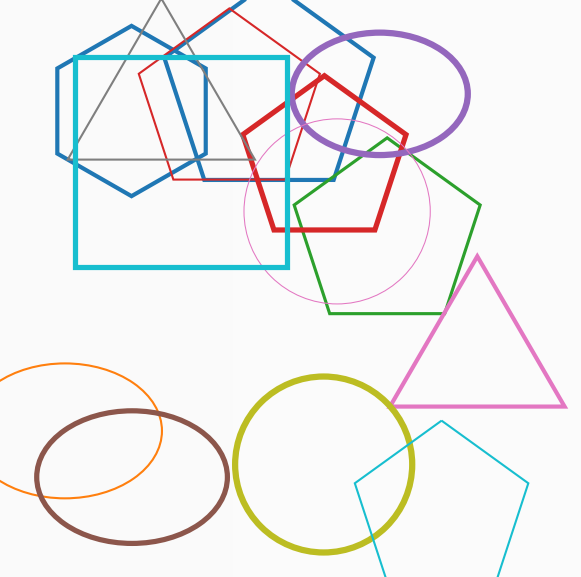[{"shape": "pentagon", "thickness": 2, "radius": 0.95, "center": [0.463, 0.841]}, {"shape": "hexagon", "thickness": 2, "radius": 0.74, "center": [0.226, 0.807]}, {"shape": "oval", "thickness": 1, "radius": 0.83, "center": [0.112, 0.253]}, {"shape": "pentagon", "thickness": 1.5, "radius": 0.84, "center": [0.666, 0.592]}, {"shape": "pentagon", "thickness": 1, "radius": 0.82, "center": [0.395, 0.821]}, {"shape": "pentagon", "thickness": 2.5, "radius": 0.74, "center": [0.558, 0.72]}, {"shape": "oval", "thickness": 3, "radius": 0.76, "center": [0.653, 0.837]}, {"shape": "oval", "thickness": 2.5, "radius": 0.82, "center": [0.227, 0.173]}, {"shape": "circle", "thickness": 0.5, "radius": 0.8, "center": [0.58, 0.633]}, {"shape": "triangle", "thickness": 2, "radius": 0.87, "center": [0.821, 0.382]}, {"shape": "triangle", "thickness": 1, "radius": 0.93, "center": [0.278, 0.816]}, {"shape": "circle", "thickness": 3, "radius": 0.76, "center": [0.557, 0.195]}, {"shape": "pentagon", "thickness": 1, "radius": 0.78, "center": [0.76, 0.114]}, {"shape": "square", "thickness": 2.5, "radius": 0.91, "center": [0.311, 0.719]}]